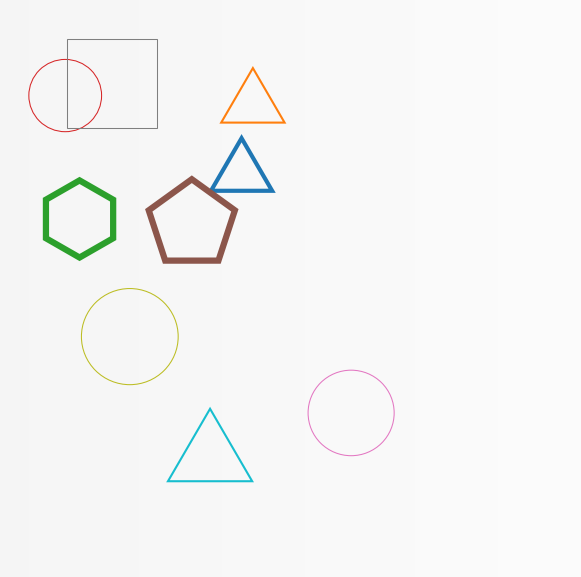[{"shape": "triangle", "thickness": 2, "radius": 0.3, "center": [0.416, 0.699]}, {"shape": "triangle", "thickness": 1, "radius": 0.31, "center": [0.435, 0.818]}, {"shape": "hexagon", "thickness": 3, "radius": 0.33, "center": [0.137, 0.62]}, {"shape": "circle", "thickness": 0.5, "radius": 0.31, "center": [0.112, 0.834]}, {"shape": "pentagon", "thickness": 3, "radius": 0.39, "center": [0.33, 0.611]}, {"shape": "circle", "thickness": 0.5, "radius": 0.37, "center": [0.604, 0.284]}, {"shape": "square", "thickness": 0.5, "radius": 0.39, "center": [0.193, 0.855]}, {"shape": "circle", "thickness": 0.5, "radius": 0.42, "center": [0.223, 0.416]}, {"shape": "triangle", "thickness": 1, "radius": 0.42, "center": [0.361, 0.208]}]